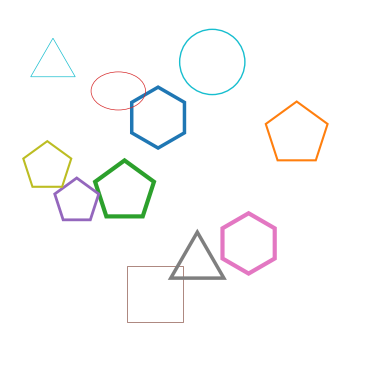[{"shape": "hexagon", "thickness": 2.5, "radius": 0.4, "center": [0.411, 0.695]}, {"shape": "pentagon", "thickness": 1.5, "radius": 0.42, "center": [0.771, 0.652]}, {"shape": "pentagon", "thickness": 3, "radius": 0.4, "center": [0.323, 0.503]}, {"shape": "oval", "thickness": 0.5, "radius": 0.35, "center": [0.307, 0.764]}, {"shape": "pentagon", "thickness": 2, "radius": 0.3, "center": [0.199, 0.478]}, {"shape": "square", "thickness": 0.5, "radius": 0.36, "center": [0.402, 0.237]}, {"shape": "hexagon", "thickness": 3, "radius": 0.39, "center": [0.646, 0.368]}, {"shape": "triangle", "thickness": 2.5, "radius": 0.4, "center": [0.513, 0.317]}, {"shape": "pentagon", "thickness": 1.5, "radius": 0.33, "center": [0.123, 0.568]}, {"shape": "circle", "thickness": 1, "radius": 0.42, "center": [0.551, 0.839]}, {"shape": "triangle", "thickness": 0.5, "radius": 0.33, "center": [0.138, 0.834]}]